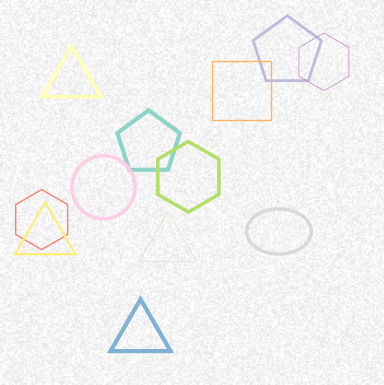[{"shape": "pentagon", "thickness": 3, "radius": 0.43, "center": [0.386, 0.628]}, {"shape": "triangle", "thickness": 2.5, "radius": 0.44, "center": [0.186, 0.793]}, {"shape": "pentagon", "thickness": 2, "radius": 0.47, "center": [0.746, 0.866]}, {"shape": "hexagon", "thickness": 1, "radius": 0.39, "center": [0.108, 0.43]}, {"shape": "triangle", "thickness": 3, "radius": 0.45, "center": [0.365, 0.133]}, {"shape": "square", "thickness": 1, "radius": 0.38, "center": [0.628, 0.764]}, {"shape": "hexagon", "thickness": 2.5, "radius": 0.46, "center": [0.489, 0.541]}, {"shape": "circle", "thickness": 2.5, "radius": 0.41, "center": [0.269, 0.514]}, {"shape": "oval", "thickness": 2.5, "radius": 0.42, "center": [0.724, 0.399]}, {"shape": "hexagon", "thickness": 0.5, "radius": 0.37, "center": [0.841, 0.839]}, {"shape": "triangle", "thickness": 0.5, "radius": 0.43, "center": [0.436, 0.364]}, {"shape": "triangle", "thickness": 1.5, "radius": 0.45, "center": [0.117, 0.385]}]